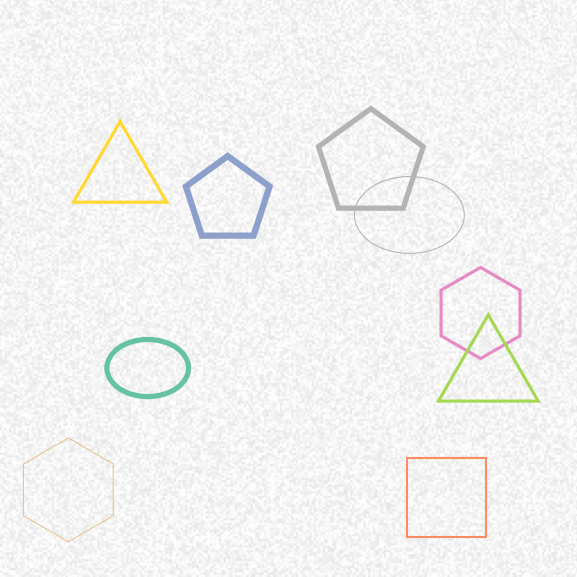[{"shape": "oval", "thickness": 2.5, "radius": 0.35, "center": [0.256, 0.362]}, {"shape": "square", "thickness": 1, "radius": 0.34, "center": [0.773, 0.137]}, {"shape": "pentagon", "thickness": 3, "radius": 0.38, "center": [0.394, 0.653]}, {"shape": "hexagon", "thickness": 1.5, "radius": 0.39, "center": [0.832, 0.457]}, {"shape": "triangle", "thickness": 1.5, "radius": 0.5, "center": [0.846, 0.354]}, {"shape": "triangle", "thickness": 1.5, "radius": 0.47, "center": [0.208, 0.696]}, {"shape": "hexagon", "thickness": 0.5, "radius": 0.45, "center": [0.118, 0.151]}, {"shape": "oval", "thickness": 0.5, "radius": 0.48, "center": [0.709, 0.627]}, {"shape": "pentagon", "thickness": 2.5, "radius": 0.48, "center": [0.642, 0.716]}]